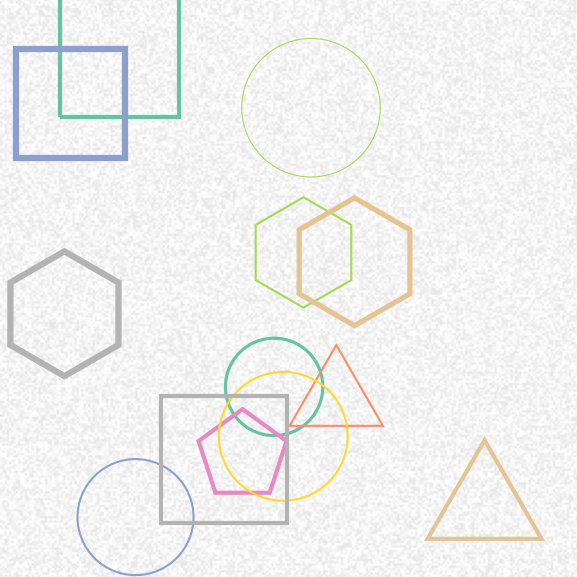[{"shape": "circle", "thickness": 1.5, "radius": 0.42, "center": [0.475, 0.329]}, {"shape": "square", "thickness": 2, "radius": 0.51, "center": [0.207, 0.9]}, {"shape": "triangle", "thickness": 1, "radius": 0.47, "center": [0.582, 0.308]}, {"shape": "circle", "thickness": 1, "radius": 0.5, "center": [0.235, 0.104]}, {"shape": "square", "thickness": 3, "radius": 0.47, "center": [0.123, 0.819]}, {"shape": "pentagon", "thickness": 2, "radius": 0.4, "center": [0.42, 0.211]}, {"shape": "hexagon", "thickness": 1, "radius": 0.48, "center": [0.526, 0.562]}, {"shape": "circle", "thickness": 0.5, "radius": 0.6, "center": [0.539, 0.813]}, {"shape": "circle", "thickness": 1, "radius": 0.56, "center": [0.491, 0.244]}, {"shape": "triangle", "thickness": 2, "radius": 0.57, "center": [0.839, 0.123]}, {"shape": "hexagon", "thickness": 2.5, "radius": 0.55, "center": [0.614, 0.546]}, {"shape": "hexagon", "thickness": 3, "radius": 0.54, "center": [0.112, 0.456]}, {"shape": "square", "thickness": 2, "radius": 0.55, "center": [0.387, 0.204]}]